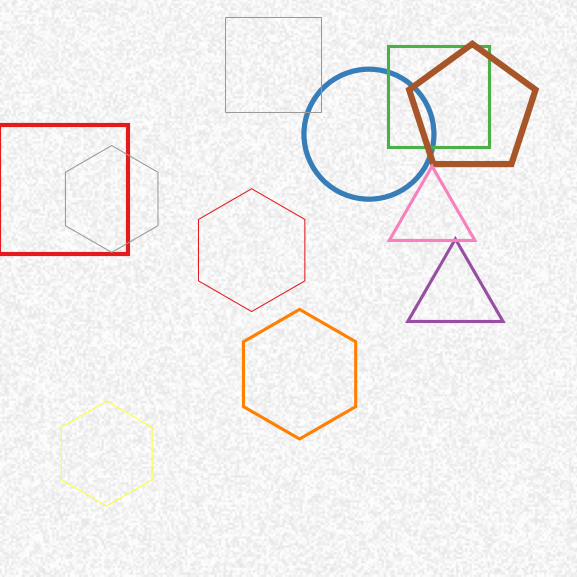[{"shape": "hexagon", "thickness": 0.5, "radius": 0.53, "center": [0.436, 0.566]}, {"shape": "square", "thickness": 2, "radius": 0.56, "center": [0.11, 0.671]}, {"shape": "circle", "thickness": 2.5, "radius": 0.56, "center": [0.639, 0.767]}, {"shape": "square", "thickness": 1.5, "radius": 0.44, "center": [0.759, 0.832]}, {"shape": "triangle", "thickness": 1.5, "radius": 0.48, "center": [0.789, 0.49]}, {"shape": "hexagon", "thickness": 1.5, "radius": 0.56, "center": [0.519, 0.351]}, {"shape": "hexagon", "thickness": 0.5, "radius": 0.45, "center": [0.185, 0.214]}, {"shape": "pentagon", "thickness": 3, "radius": 0.58, "center": [0.818, 0.808]}, {"shape": "triangle", "thickness": 1.5, "radius": 0.43, "center": [0.748, 0.626]}, {"shape": "hexagon", "thickness": 0.5, "radius": 0.46, "center": [0.193, 0.655]}, {"shape": "square", "thickness": 0.5, "radius": 0.41, "center": [0.473, 0.888]}]